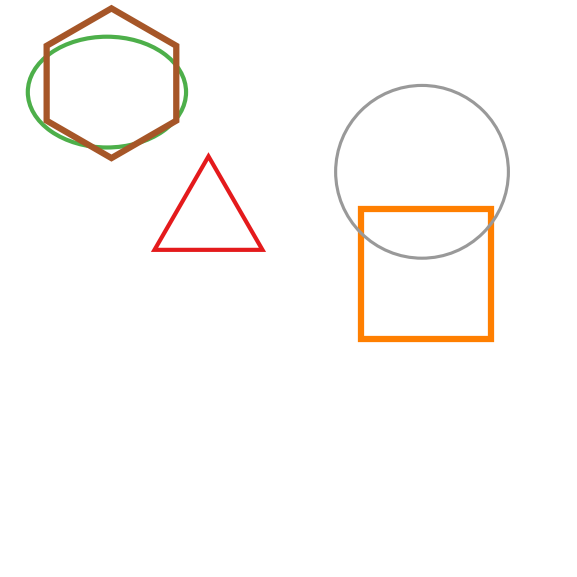[{"shape": "triangle", "thickness": 2, "radius": 0.54, "center": [0.361, 0.62]}, {"shape": "oval", "thickness": 2, "radius": 0.69, "center": [0.185, 0.84]}, {"shape": "square", "thickness": 3, "radius": 0.56, "center": [0.737, 0.525]}, {"shape": "hexagon", "thickness": 3, "radius": 0.65, "center": [0.193, 0.855]}, {"shape": "circle", "thickness": 1.5, "radius": 0.75, "center": [0.731, 0.702]}]